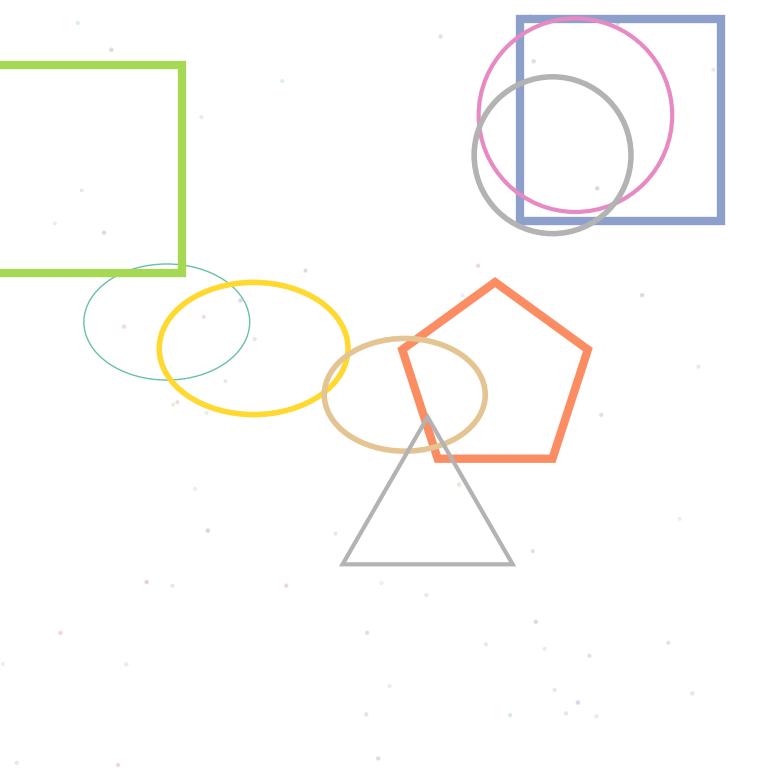[{"shape": "oval", "thickness": 0.5, "radius": 0.54, "center": [0.217, 0.582]}, {"shape": "pentagon", "thickness": 3, "radius": 0.63, "center": [0.643, 0.507]}, {"shape": "square", "thickness": 3, "radius": 0.65, "center": [0.806, 0.844]}, {"shape": "circle", "thickness": 1.5, "radius": 0.63, "center": [0.747, 0.85]}, {"shape": "square", "thickness": 3, "radius": 0.68, "center": [0.101, 0.781]}, {"shape": "oval", "thickness": 2, "radius": 0.61, "center": [0.329, 0.547]}, {"shape": "oval", "thickness": 2, "radius": 0.52, "center": [0.526, 0.487]}, {"shape": "triangle", "thickness": 1.5, "radius": 0.64, "center": [0.555, 0.331]}, {"shape": "circle", "thickness": 2, "radius": 0.51, "center": [0.718, 0.798]}]